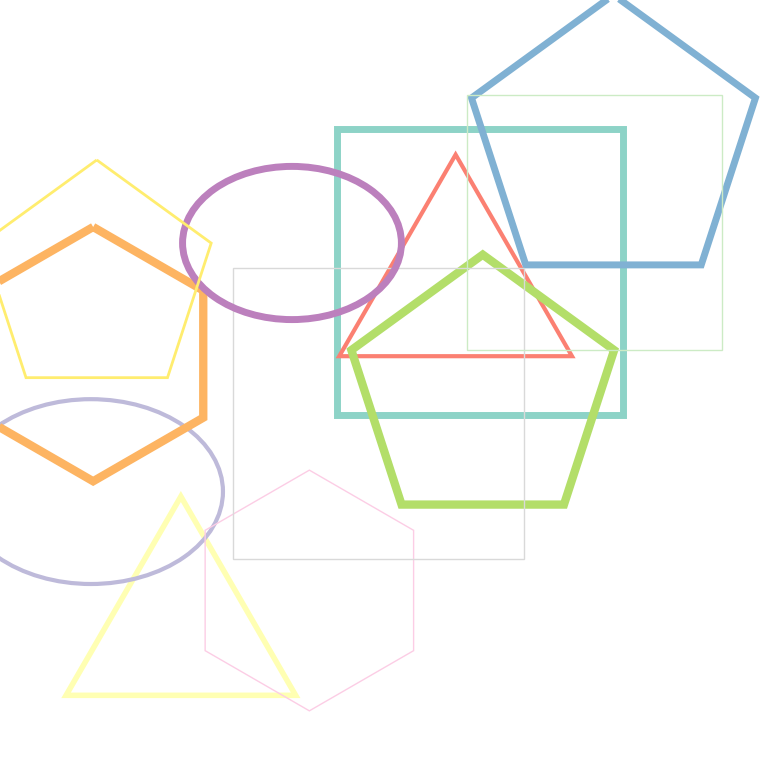[{"shape": "square", "thickness": 2.5, "radius": 0.93, "center": [0.623, 0.647]}, {"shape": "triangle", "thickness": 2, "radius": 0.86, "center": [0.235, 0.183]}, {"shape": "oval", "thickness": 1.5, "radius": 0.86, "center": [0.118, 0.362]}, {"shape": "triangle", "thickness": 1.5, "radius": 0.87, "center": [0.592, 0.625]}, {"shape": "pentagon", "thickness": 2.5, "radius": 0.97, "center": [0.797, 0.813]}, {"shape": "hexagon", "thickness": 3, "radius": 0.83, "center": [0.121, 0.54]}, {"shape": "pentagon", "thickness": 3, "radius": 0.9, "center": [0.627, 0.49]}, {"shape": "hexagon", "thickness": 0.5, "radius": 0.78, "center": [0.402, 0.233]}, {"shape": "square", "thickness": 0.5, "radius": 0.95, "center": [0.492, 0.463]}, {"shape": "oval", "thickness": 2.5, "radius": 0.71, "center": [0.379, 0.684]}, {"shape": "square", "thickness": 0.5, "radius": 0.83, "center": [0.772, 0.711]}, {"shape": "pentagon", "thickness": 1, "radius": 0.78, "center": [0.126, 0.636]}]